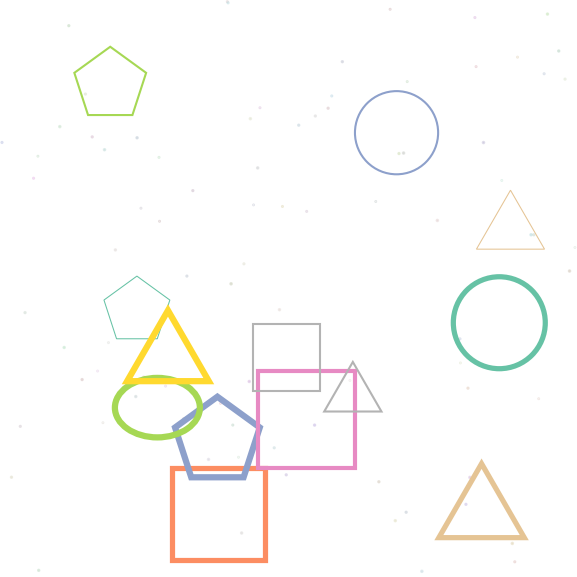[{"shape": "circle", "thickness": 2.5, "radius": 0.4, "center": [0.865, 0.44]}, {"shape": "pentagon", "thickness": 0.5, "radius": 0.3, "center": [0.237, 0.461]}, {"shape": "square", "thickness": 2.5, "radius": 0.4, "center": [0.379, 0.109]}, {"shape": "circle", "thickness": 1, "radius": 0.36, "center": [0.687, 0.769]}, {"shape": "pentagon", "thickness": 3, "radius": 0.39, "center": [0.376, 0.235]}, {"shape": "square", "thickness": 2, "radius": 0.42, "center": [0.531, 0.273]}, {"shape": "oval", "thickness": 3, "radius": 0.37, "center": [0.273, 0.293]}, {"shape": "pentagon", "thickness": 1, "radius": 0.33, "center": [0.191, 0.853]}, {"shape": "triangle", "thickness": 3, "radius": 0.41, "center": [0.291, 0.38]}, {"shape": "triangle", "thickness": 0.5, "radius": 0.34, "center": [0.884, 0.602]}, {"shape": "triangle", "thickness": 2.5, "radius": 0.43, "center": [0.834, 0.111]}, {"shape": "square", "thickness": 1, "radius": 0.29, "center": [0.496, 0.38]}, {"shape": "triangle", "thickness": 1, "radius": 0.29, "center": [0.611, 0.315]}]